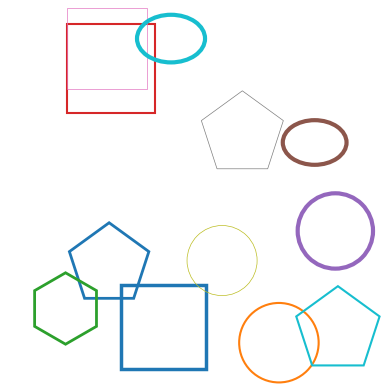[{"shape": "pentagon", "thickness": 2, "radius": 0.54, "center": [0.283, 0.313]}, {"shape": "square", "thickness": 2.5, "radius": 0.55, "center": [0.425, 0.151]}, {"shape": "circle", "thickness": 1.5, "radius": 0.52, "center": [0.724, 0.11]}, {"shape": "hexagon", "thickness": 2, "radius": 0.46, "center": [0.17, 0.199]}, {"shape": "square", "thickness": 1.5, "radius": 0.58, "center": [0.288, 0.822]}, {"shape": "circle", "thickness": 3, "radius": 0.49, "center": [0.871, 0.4]}, {"shape": "oval", "thickness": 3, "radius": 0.41, "center": [0.817, 0.63]}, {"shape": "square", "thickness": 0.5, "radius": 0.52, "center": [0.278, 0.874]}, {"shape": "pentagon", "thickness": 0.5, "radius": 0.56, "center": [0.629, 0.652]}, {"shape": "circle", "thickness": 0.5, "radius": 0.46, "center": [0.577, 0.323]}, {"shape": "oval", "thickness": 3, "radius": 0.44, "center": [0.444, 0.9]}, {"shape": "pentagon", "thickness": 1.5, "radius": 0.57, "center": [0.878, 0.143]}]